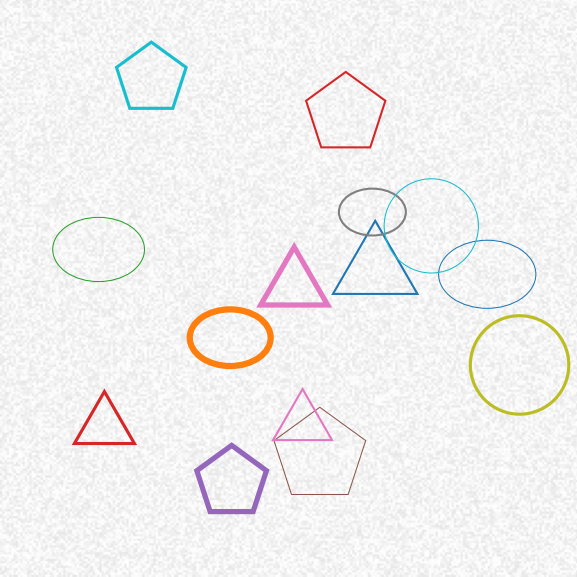[{"shape": "triangle", "thickness": 1, "radius": 0.42, "center": [0.65, 0.532]}, {"shape": "oval", "thickness": 0.5, "radius": 0.42, "center": [0.844, 0.524]}, {"shape": "oval", "thickness": 3, "radius": 0.35, "center": [0.399, 0.414]}, {"shape": "oval", "thickness": 0.5, "radius": 0.4, "center": [0.171, 0.567]}, {"shape": "pentagon", "thickness": 1, "radius": 0.36, "center": [0.599, 0.802]}, {"shape": "triangle", "thickness": 1.5, "radius": 0.3, "center": [0.181, 0.261]}, {"shape": "pentagon", "thickness": 2.5, "radius": 0.32, "center": [0.401, 0.165]}, {"shape": "pentagon", "thickness": 0.5, "radius": 0.42, "center": [0.554, 0.21]}, {"shape": "triangle", "thickness": 1, "radius": 0.29, "center": [0.524, 0.267]}, {"shape": "triangle", "thickness": 2.5, "radius": 0.33, "center": [0.509, 0.504]}, {"shape": "oval", "thickness": 1, "radius": 0.29, "center": [0.645, 0.632]}, {"shape": "circle", "thickness": 1.5, "radius": 0.43, "center": [0.9, 0.367]}, {"shape": "circle", "thickness": 0.5, "radius": 0.41, "center": [0.747, 0.608]}, {"shape": "pentagon", "thickness": 1.5, "radius": 0.32, "center": [0.262, 0.863]}]